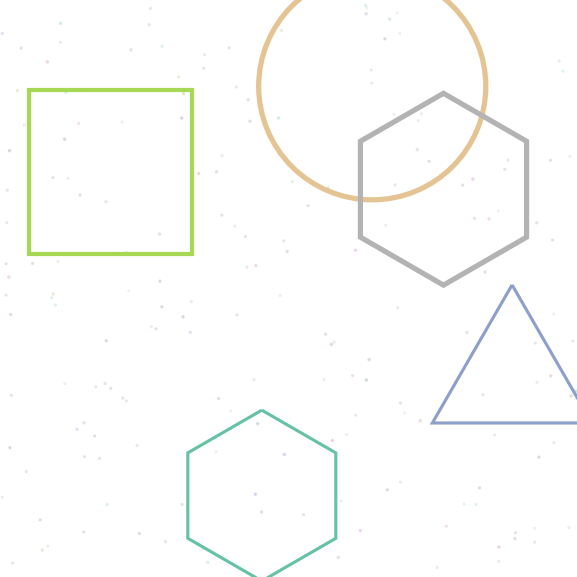[{"shape": "hexagon", "thickness": 1.5, "radius": 0.74, "center": [0.453, 0.141]}, {"shape": "triangle", "thickness": 1.5, "radius": 0.8, "center": [0.887, 0.346]}, {"shape": "square", "thickness": 2, "radius": 0.71, "center": [0.192, 0.701]}, {"shape": "circle", "thickness": 2.5, "radius": 0.98, "center": [0.645, 0.85]}, {"shape": "hexagon", "thickness": 2.5, "radius": 0.83, "center": [0.768, 0.671]}]